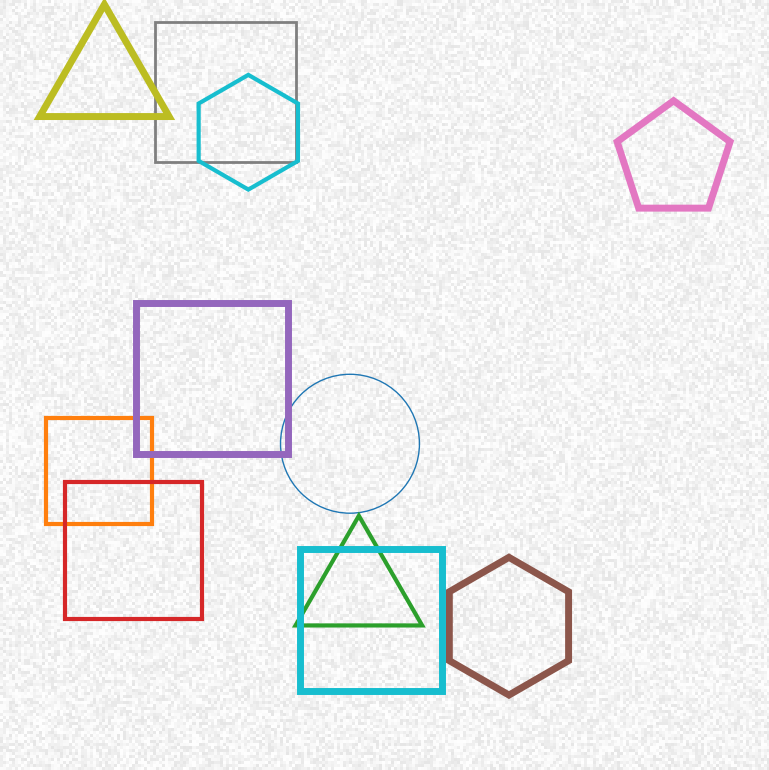[{"shape": "circle", "thickness": 0.5, "radius": 0.45, "center": [0.455, 0.424]}, {"shape": "square", "thickness": 1.5, "radius": 0.34, "center": [0.129, 0.388]}, {"shape": "triangle", "thickness": 1.5, "radius": 0.47, "center": [0.466, 0.235]}, {"shape": "square", "thickness": 1.5, "radius": 0.45, "center": [0.174, 0.285]}, {"shape": "square", "thickness": 2.5, "radius": 0.49, "center": [0.275, 0.508]}, {"shape": "hexagon", "thickness": 2.5, "radius": 0.45, "center": [0.661, 0.187]}, {"shape": "pentagon", "thickness": 2.5, "radius": 0.39, "center": [0.875, 0.792]}, {"shape": "square", "thickness": 1, "radius": 0.46, "center": [0.293, 0.881]}, {"shape": "triangle", "thickness": 2.5, "radius": 0.49, "center": [0.136, 0.897]}, {"shape": "square", "thickness": 2.5, "radius": 0.46, "center": [0.482, 0.195]}, {"shape": "hexagon", "thickness": 1.5, "radius": 0.37, "center": [0.322, 0.828]}]